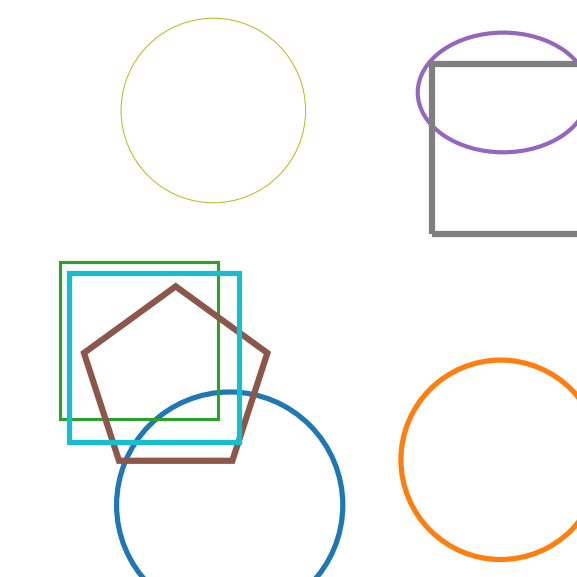[{"shape": "circle", "thickness": 2.5, "radius": 0.98, "center": [0.398, 0.124]}, {"shape": "circle", "thickness": 2.5, "radius": 0.86, "center": [0.867, 0.203]}, {"shape": "square", "thickness": 1.5, "radius": 0.68, "center": [0.241, 0.41]}, {"shape": "oval", "thickness": 2, "radius": 0.74, "center": [0.871, 0.839]}, {"shape": "pentagon", "thickness": 3, "radius": 0.83, "center": [0.304, 0.336]}, {"shape": "square", "thickness": 3, "radius": 0.73, "center": [0.896, 0.741]}, {"shape": "circle", "thickness": 0.5, "radius": 0.8, "center": [0.369, 0.808]}, {"shape": "square", "thickness": 2.5, "radius": 0.73, "center": [0.266, 0.38]}]